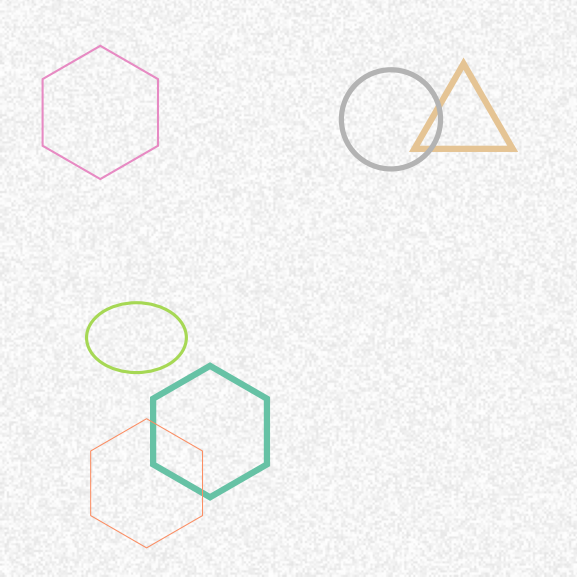[{"shape": "hexagon", "thickness": 3, "radius": 0.57, "center": [0.364, 0.252]}, {"shape": "hexagon", "thickness": 0.5, "radius": 0.56, "center": [0.254, 0.162]}, {"shape": "hexagon", "thickness": 1, "radius": 0.58, "center": [0.174, 0.804]}, {"shape": "oval", "thickness": 1.5, "radius": 0.43, "center": [0.236, 0.414]}, {"shape": "triangle", "thickness": 3, "radius": 0.49, "center": [0.803, 0.791]}, {"shape": "circle", "thickness": 2.5, "radius": 0.43, "center": [0.677, 0.792]}]